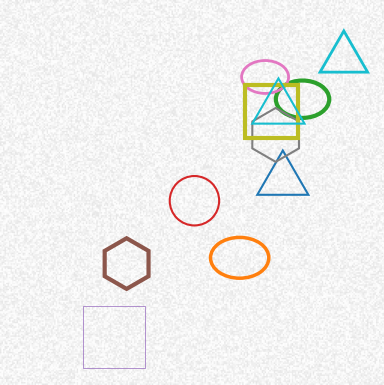[{"shape": "triangle", "thickness": 1.5, "radius": 0.38, "center": [0.735, 0.532]}, {"shape": "oval", "thickness": 2.5, "radius": 0.38, "center": [0.623, 0.33]}, {"shape": "oval", "thickness": 3, "radius": 0.35, "center": [0.786, 0.742]}, {"shape": "circle", "thickness": 1.5, "radius": 0.32, "center": [0.505, 0.479]}, {"shape": "square", "thickness": 0.5, "radius": 0.4, "center": [0.297, 0.124]}, {"shape": "hexagon", "thickness": 3, "radius": 0.33, "center": [0.329, 0.315]}, {"shape": "oval", "thickness": 2, "radius": 0.31, "center": [0.689, 0.8]}, {"shape": "hexagon", "thickness": 1.5, "radius": 0.35, "center": [0.716, 0.65]}, {"shape": "square", "thickness": 3, "radius": 0.34, "center": [0.705, 0.711]}, {"shape": "triangle", "thickness": 1.5, "radius": 0.39, "center": [0.723, 0.718]}, {"shape": "triangle", "thickness": 2, "radius": 0.36, "center": [0.893, 0.848]}]